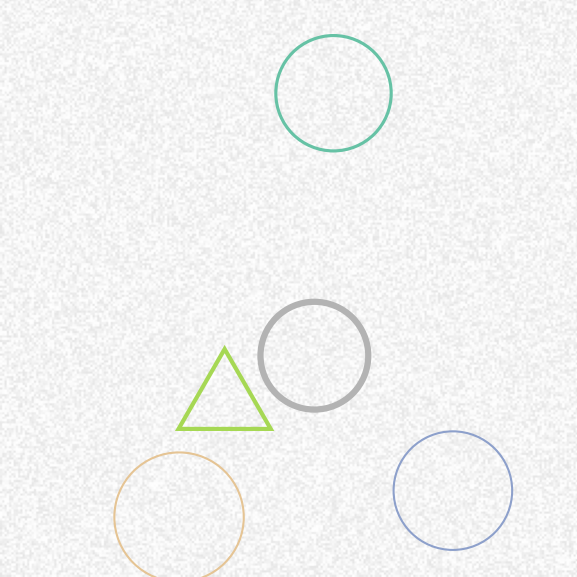[{"shape": "circle", "thickness": 1.5, "radius": 0.5, "center": [0.578, 0.838]}, {"shape": "circle", "thickness": 1, "radius": 0.51, "center": [0.784, 0.15]}, {"shape": "triangle", "thickness": 2, "radius": 0.46, "center": [0.389, 0.303]}, {"shape": "circle", "thickness": 1, "radius": 0.56, "center": [0.31, 0.104]}, {"shape": "circle", "thickness": 3, "radius": 0.47, "center": [0.544, 0.383]}]